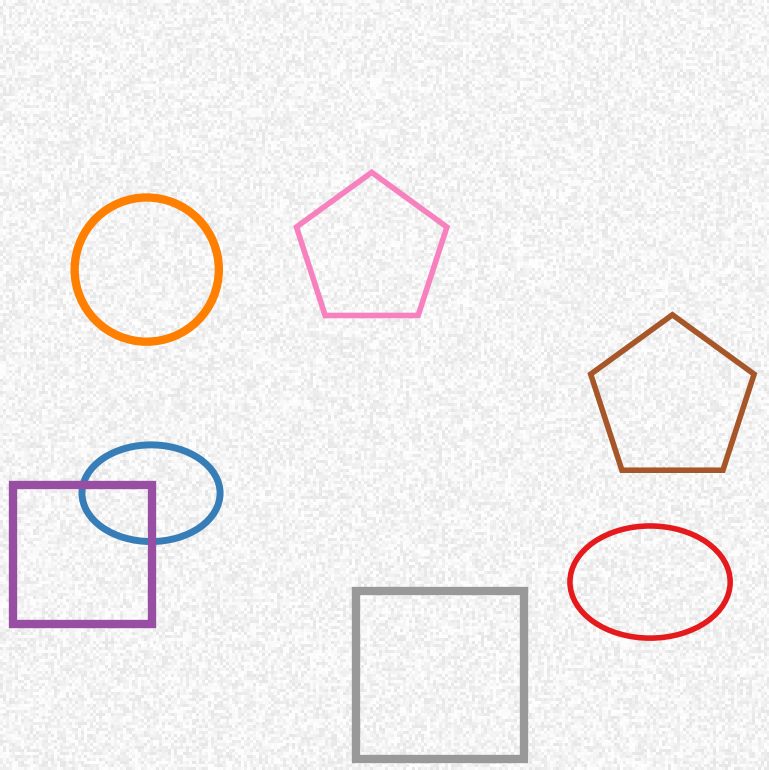[{"shape": "oval", "thickness": 2, "radius": 0.52, "center": [0.844, 0.244]}, {"shape": "oval", "thickness": 2.5, "radius": 0.45, "center": [0.196, 0.359]}, {"shape": "square", "thickness": 3, "radius": 0.45, "center": [0.108, 0.28]}, {"shape": "circle", "thickness": 3, "radius": 0.47, "center": [0.191, 0.65]}, {"shape": "pentagon", "thickness": 2, "radius": 0.56, "center": [0.873, 0.48]}, {"shape": "pentagon", "thickness": 2, "radius": 0.51, "center": [0.483, 0.673]}, {"shape": "square", "thickness": 3, "radius": 0.54, "center": [0.571, 0.124]}]